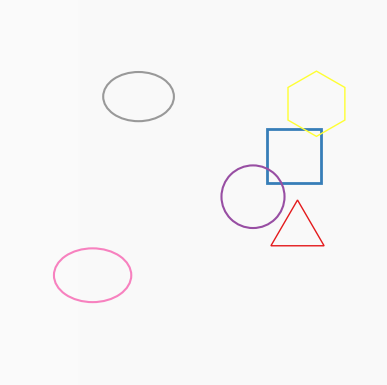[{"shape": "triangle", "thickness": 1, "radius": 0.4, "center": [0.768, 0.401]}, {"shape": "square", "thickness": 2, "radius": 0.35, "center": [0.758, 0.594]}, {"shape": "circle", "thickness": 1.5, "radius": 0.41, "center": [0.653, 0.489]}, {"shape": "hexagon", "thickness": 1, "radius": 0.42, "center": [0.817, 0.73]}, {"shape": "oval", "thickness": 1.5, "radius": 0.5, "center": [0.239, 0.285]}, {"shape": "oval", "thickness": 1.5, "radius": 0.46, "center": [0.358, 0.749]}]